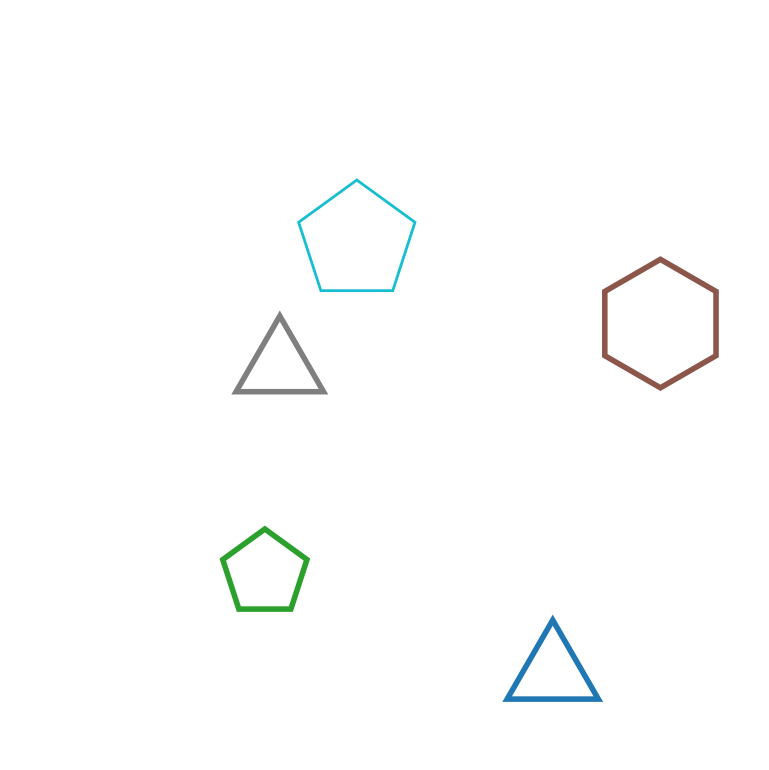[{"shape": "triangle", "thickness": 2, "radius": 0.34, "center": [0.718, 0.126]}, {"shape": "pentagon", "thickness": 2, "radius": 0.29, "center": [0.344, 0.255]}, {"shape": "hexagon", "thickness": 2, "radius": 0.42, "center": [0.858, 0.58]}, {"shape": "triangle", "thickness": 2, "radius": 0.33, "center": [0.363, 0.524]}, {"shape": "pentagon", "thickness": 1, "radius": 0.4, "center": [0.463, 0.687]}]